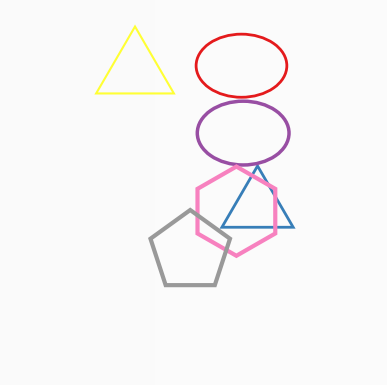[{"shape": "oval", "thickness": 2, "radius": 0.59, "center": [0.623, 0.829]}, {"shape": "triangle", "thickness": 2, "radius": 0.53, "center": [0.665, 0.463]}, {"shape": "oval", "thickness": 2.5, "radius": 0.59, "center": [0.628, 0.654]}, {"shape": "triangle", "thickness": 1.5, "radius": 0.58, "center": [0.348, 0.815]}, {"shape": "hexagon", "thickness": 3, "radius": 0.58, "center": [0.61, 0.452]}, {"shape": "pentagon", "thickness": 3, "radius": 0.54, "center": [0.491, 0.347]}]